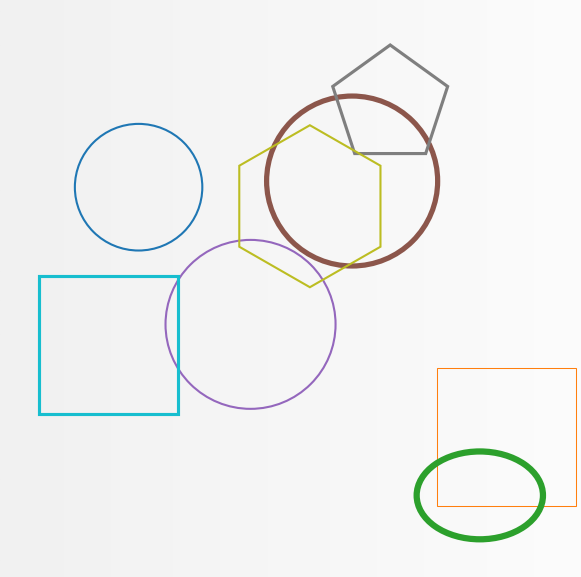[{"shape": "circle", "thickness": 1, "radius": 0.55, "center": [0.238, 0.675]}, {"shape": "square", "thickness": 0.5, "radius": 0.6, "center": [0.871, 0.243]}, {"shape": "oval", "thickness": 3, "radius": 0.54, "center": [0.825, 0.141]}, {"shape": "circle", "thickness": 1, "radius": 0.73, "center": [0.431, 0.437]}, {"shape": "circle", "thickness": 2.5, "radius": 0.74, "center": [0.606, 0.686]}, {"shape": "pentagon", "thickness": 1.5, "radius": 0.52, "center": [0.671, 0.817]}, {"shape": "hexagon", "thickness": 1, "radius": 0.7, "center": [0.533, 0.642]}, {"shape": "square", "thickness": 1.5, "radius": 0.6, "center": [0.187, 0.402]}]